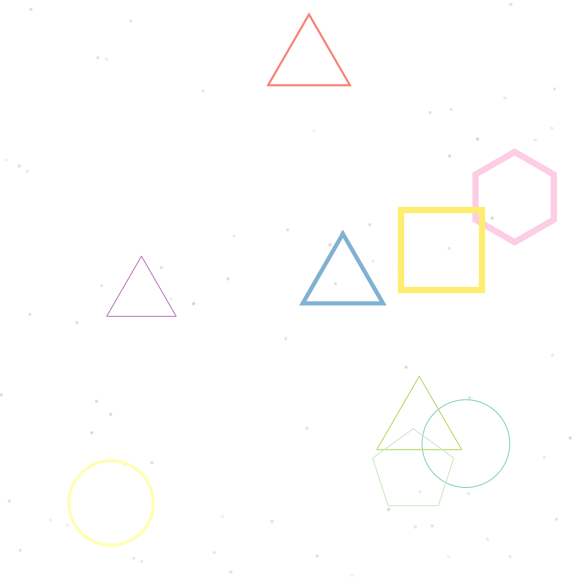[{"shape": "circle", "thickness": 0.5, "radius": 0.38, "center": [0.807, 0.231]}, {"shape": "circle", "thickness": 1.5, "radius": 0.37, "center": [0.192, 0.128]}, {"shape": "triangle", "thickness": 1, "radius": 0.41, "center": [0.535, 0.892]}, {"shape": "triangle", "thickness": 2, "radius": 0.4, "center": [0.594, 0.514]}, {"shape": "triangle", "thickness": 0.5, "radius": 0.42, "center": [0.726, 0.263]}, {"shape": "hexagon", "thickness": 3, "radius": 0.39, "center": [0.891, 0.658]}, {"shape": "triangle", "thickness": 0.5, "radius": 0.35, "center": [0.245, 0.486]}, {"shape": "pentagon", "thickness": 0.5, "radius": 0.37, "center": [0.716, 0.183]}, {"shape": "square", "thickness": 3, "radius": 0.35, "center": [0.764, 0.567]}]